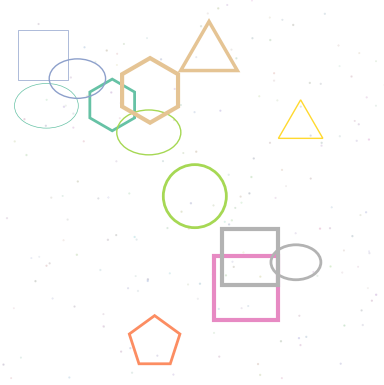[{"shape": "hexagon", "thickness": 2, "radius": 0.34, "center": [0.291, 0.727]}, {"shape": "oval", "thickness": 0.5, "radius": 0.41, "center": [0.121, 0.725]}, {"shape": "pentagon", "thickness": 2, "radius": 0.35, "center": [0.402, 0.111]}, {"shape": "oval", "thickness": 1, "radius": 0.37, "center": [0.201, 0.796]}, {"shape": "square", "thickness": 0.5, "radius": 0.32, "center": [0.111, 0.858]}, {"shape": "square", "thickness": 3, "radius": 0.42, "center": [0.638, 0.252]}, {"shape": "oval", "thickness": 1, "radius": 0.42, "center": [0.386, 0.656]}, {"shape": "circle", "thickness": 2, "radius": 0.41, "center": [0.506, 0.491]}, {"shape": "triangle", "thickness": 1, "radius": 0.33, "center": [0.781, 0.674]}, {"shape": "hexagon", "thickness": 3, "radius": 0.42, "center": [0.39, 0.765]}, {"shape": "triangle", "thickness": 2.5, "radius": 0.42, "center": [0.543, 0.859]}, {"shape": "oval", "thickness": 2, "radius": 0.32, "center": [0.769, 0.319]}, {"shape": "square", "thickness": 3, "radius": 0.36, "center": [0.65, 0.333]}]